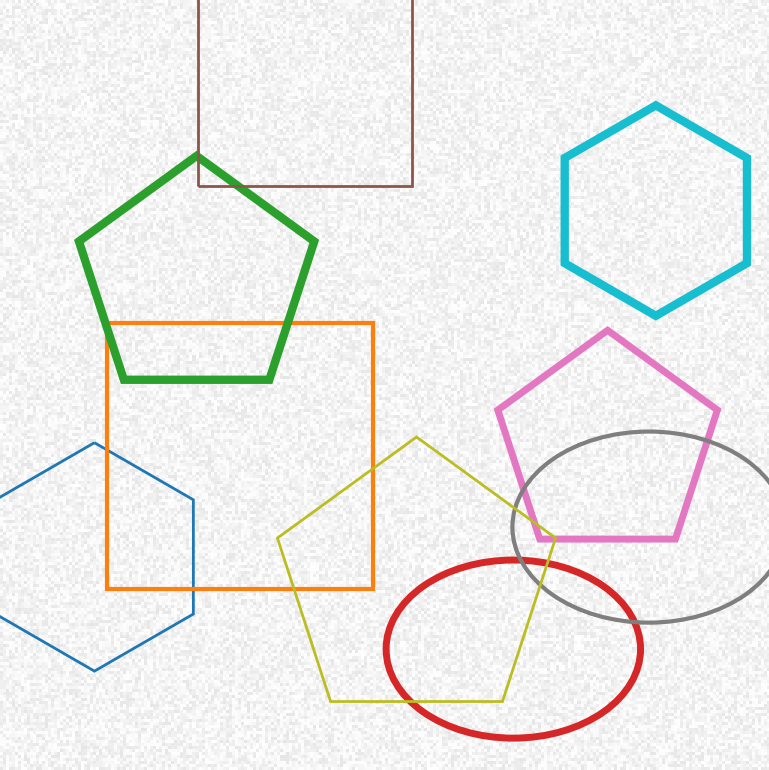[{"shape": "hexagon", "thickness": 1, "radius": 0.74, "center": [0.123, 0.277]}, {"shape": "square", "thickness": 1.5, "radius": 0.86, "center": [0.311, 0.408]}, {"shape": "pentagon", "thickness": 3, "radius": 0.8, "center": [0.255, 0.637]}, {"shape": "oval", "thickness": 2.5, "radius": 0.83, "center": [0.667, 0.157]}, {"shape": "square", "thickness": 1, "radius": 0.69, "center": [0.396, 0.897]}, {"shape": "pentagon", "thickness": 2.5, "radius": 0.75, "center": [0.789, 0.421]}, {"shape": "oval", "thickness": 1.5, "radius": 0.89, "center": [0.843, 0.315]}, {"shape": "pentagon", "thickness": 1, "radius": 0.95, "center": [0.541, 0.243]}, {"shape": "hexagon", "thickness": 3, "radius": 0.68, "center": [0.852, 0.726]}]